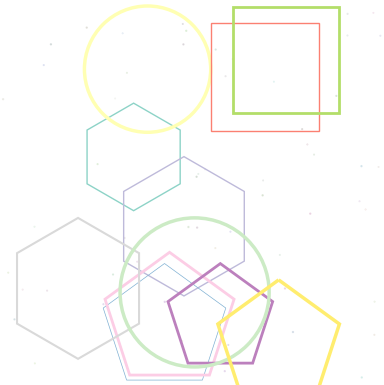[{"shape": "hexagon", "thickness": 1, "radius": 0.7, "center": [0.347, 0.592]}, {"shape": "circle", "thickness": 2.5, "radius": 0.82, "center": [0.383, 0.82]}, {"shape": "hexagon", "thickness": 1, "radius": 0.9, "center": [0.478, 0.412]}, {"shape": "square", "thickness": 1, "radius": 0.7, "center": [0.687, 0.799]}, {"shape": "pentagon", "thickness": 0.5, "radius": 0.84, "center": [0.427, 0.148]}, {"shape": "square", "thickness": 2, "radius": 0.69, "center": [0.743, 0.844]}, {"shape": "pentagon", "thickness": 2, "radius": 0.88, "center": [0.44, 0.168]}, {"shape": "hexagon", "thickness": 1.5, "radius": 0.92, "center": [0.203, 0.251]}, {"shape": "pentagon", "thickness": 2, "radius": 0.71, "center": [0.572, 0.172]}, {"shape": "circle", "thickness": 2.5, "radius": 0.97, "center": [0.505, 0.241]}, {"shape": "pentagon", "thickness": 2.5, "radius": 0.83, "center": [0.724, 0.107]}]